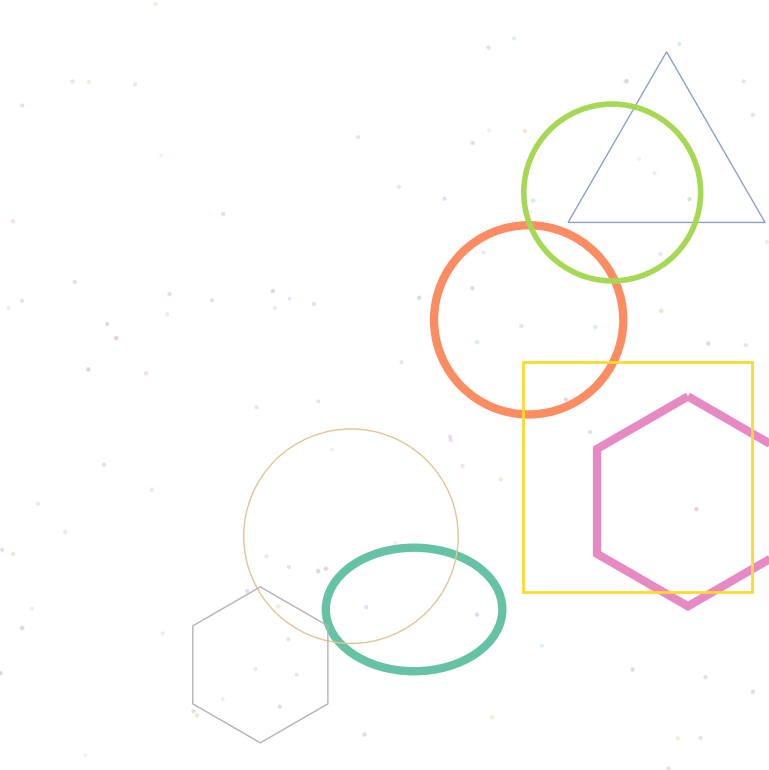[{"shape": "oval", "thickness": 3, "radius": 0.57, "center": [0.538, 0.208]}, {"shape": "circle", "thickness": 3, "radius": 0.61, "center": [0.687, 0.585]}, {"shape": "triangle", "thickness": 0.5, "radius": 0.74, "center": [0.866, 0.785]}, {"shape": "hexagon", "thickness": 3, "radius": 0.68, "center": [0.893, 0.349]}, {"shape": "circle", "thickness": 2, "radius": 0.57, "center": [0.795, 0.75]}, {"shape": "square", "thickness": 1, "radius": 0.74, "center": [0.828, 0.38]}, {"shape": "circle", "thickness": 0.5, "radius": 0.7, "center": [0.456, 0.304]}, {"shape": "hexagon", "thickness": 0.5, "radius": 0.51, "center": [0.338, 0.137]}]